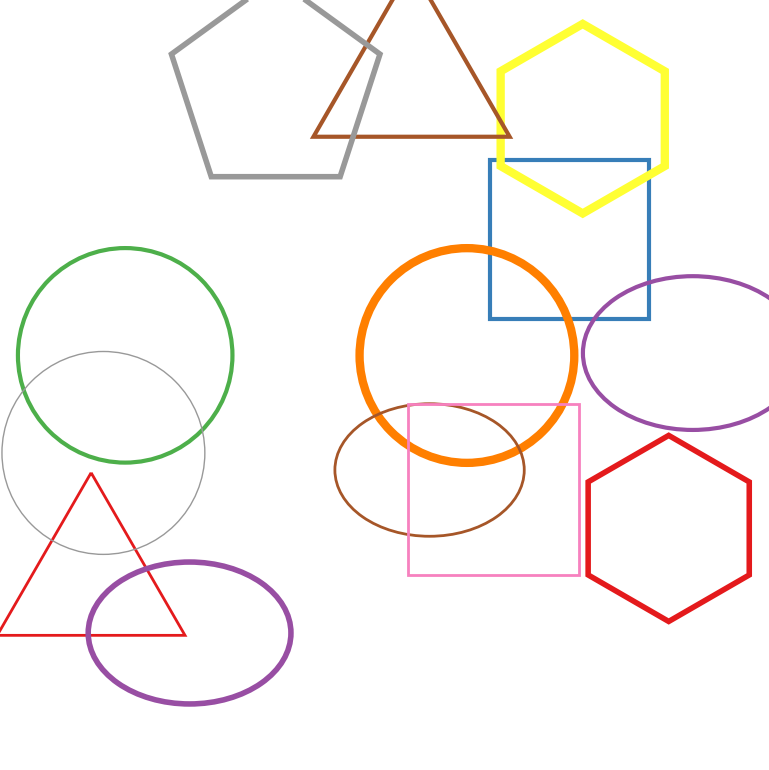[{"shape": "hexagon", "thickness": 2, "radius": 0.6, "center": [0.868, 0.314]}, {"shape": "triangle", "thickness": 1, "radius": 0.7, "center": [0.118, 0.245]}, {"shape": "square", "thickness": 1.5, "radius": 0.52, "center": [0.739, 0.689]}, {"shape": "circle", "thickness": 1.5, "radius": 0.7, "center": [0.163, 0.539]}, {"shape": "oval", "thickness": 2, "radius": 0.66, "center": [0.246, 0.178]}, {"shape": "oval", "thickness": 1.5, "radius": 0.71, "center": [0.9, 0.541]}, {"shape": "circle", "thickness": 3, "radius": 0.7, "center": [0.606, 0.538]}, {"shape": "hexagon", "thickness": 3, "radius": 0.62, "center": [0.757, 0.846]}, {"shape": "oval", "thickness": 1, "radius": 0.61, "center": [0.558, 0.39]}, {"shape": "triangle", "thickness": 1.5, "radius": 0.74, "center": [0.534, 0.896]}, {"shape": "square", "thickness": 1, "radius": 0.56, "center": [0.641, 0.364]}, {"shape": "circle", "thickness": 0.5, "radius": 0.66, "center": [0.134, 0.412]}, {"shape": "pentagon", "thickness": 2, "radius": 0.71, "center": [0.358, 0.886]}]